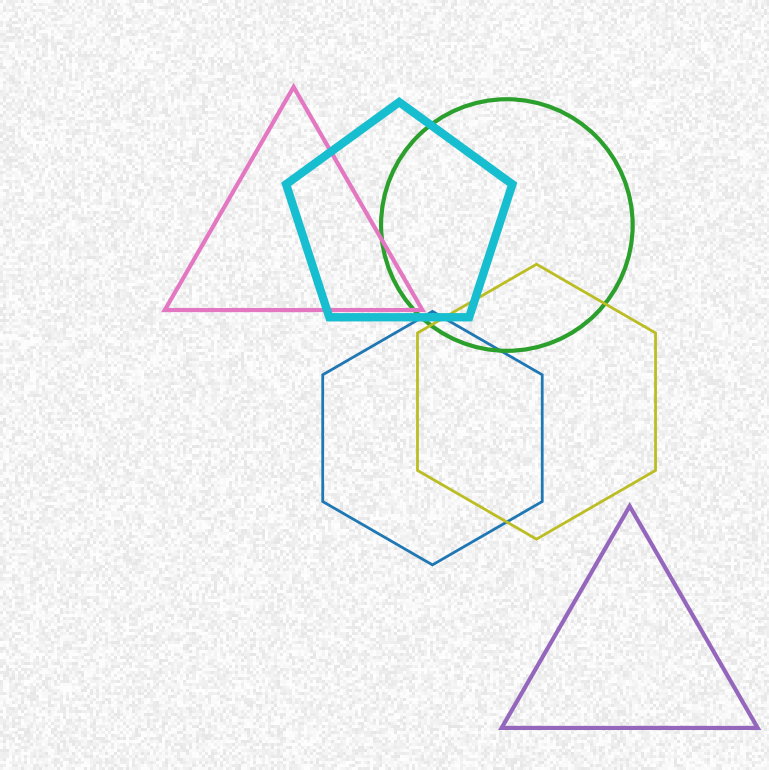[{"shape": "hexagon", "thickness": 1, "radius": 0.82, "center": [0.562, 0.431]}, {"shape": "circle", "thickness": 1.5, "radius": 0.82, "center": [0.658, 0.708]}, {"shape": "triangle", "thickness": 1.5, "radius": 0.96, "center": [0.818, 0.151]}, {"shape": "triangle", "thickness": 1.5, "radius": 0.97, "center": [0.381, 0.694]}, {"shape": "hexagon", "thickness": 1, "radius": 0.89, "center": [0.697, 0.478]}, {"shape": "pentagon", "thickness": 3, "radius": 0.77, "center": [0.518, 0.713]}]